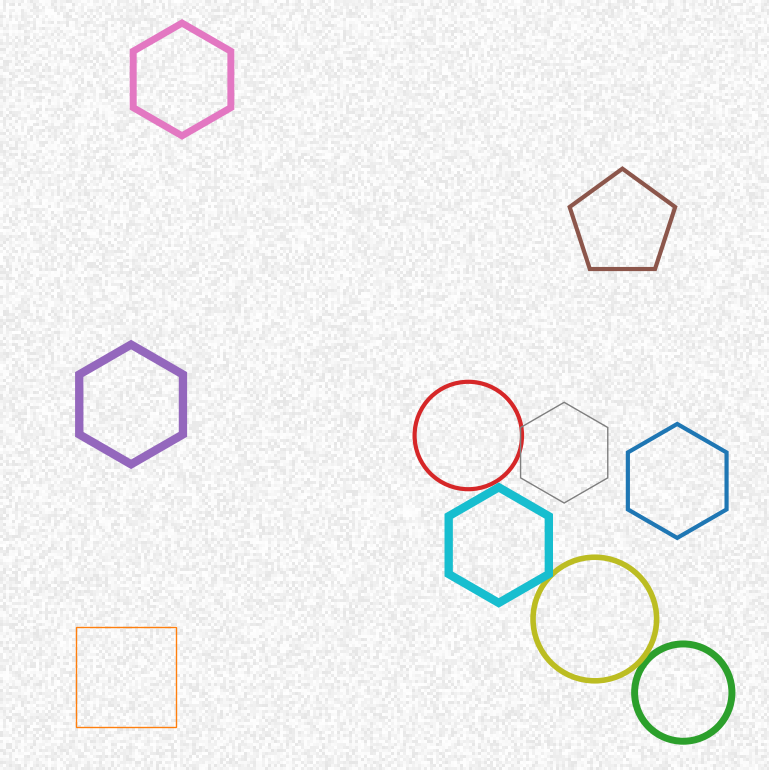[{"shape": "hexagon", "thickness": 1.5, "radius": 0.37, "center": [0.879, 0.375]}, {"shape": "square", "thickness": 0.5, "radius": 0.32, "center": [0.163, 0.121]}, {"shape": "circle", "thickness": 2.5, "radius": 0.32, "center": [0.887, 0.101]}, {"shape": "circle", "thickness": 1.5, "radius": 0.35, "center": [0.608, 0.434]}, {"shape": "hexagon", "thickness": 3, "radius": 0.39, "center": [0.17, 0.475]}, {"shape": "pentagon", "thickness": 1.5, "radius": 0.36, "center": [0.808, 0.709]}, {"shape": "hexagon", "thickness": 2.5, "radius": 0.37, "center": [0.236, 0.897]}, {"shape": "hexagon", "thickness": 0.5, "radius": 0.33, "center": [0.733, 0.412]}, {"shape": "circle", "thickness": 2, "radius": 0.4, "center": [0.773, 0.196]}, {"shape": "hexagon", "thickness": 3, "radius": 0.38, "center": [0.648, 0.292]}]